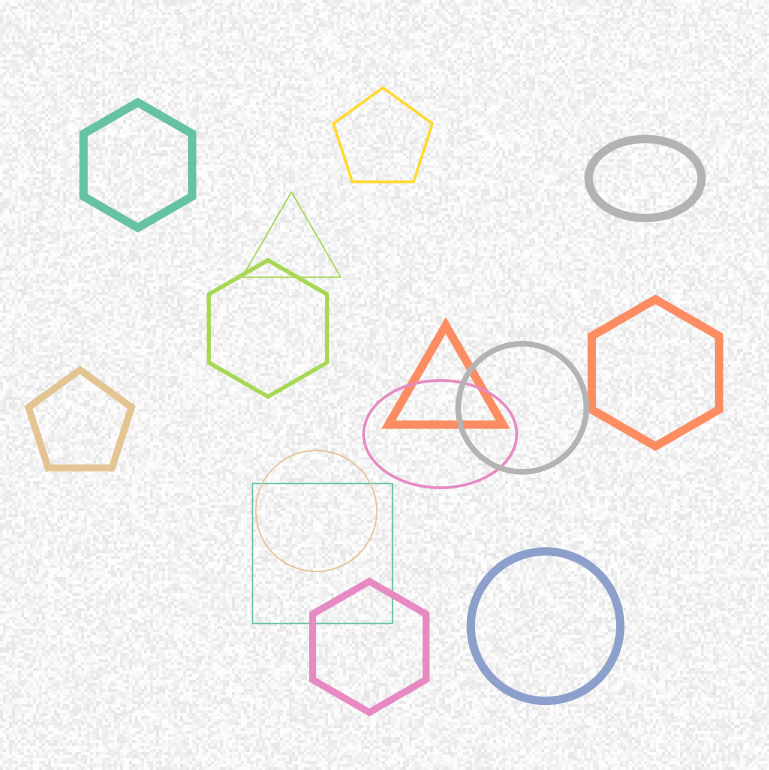[{"shape": "square", "thickness": 0.5, "radius": 0.46, "center": [0.419, 0.282]}, {"shape": "hexagon", "thickness": 3, "radius": 0.41, "center": [0.179, 0.786]}, {"shape": "hexagon", "thickness": 3, "radius": 0.48, "center": [0.851, 0.516]}, {"shape": "triangle", "thickness": 3, "radius": 0.43, "center": [0.579, 0.491]}, {"shape": "circle", "thickness": 3, "radius": 0.49, "center": [0.708, 0.187]}, {"shape": "hexagon", "thickness": 2.5, "radius": 0.43, "center": [0.48, 0.16]}, {"shape": "oval", "thickness": 1, "radius": 0.5, "center": [0.572, 0.436]}, {"shape": "hexagon", "thickness": 1.5, "radius": 0.44, "center": [0.348, 0.573]}, {"shape": "triangle", "thickness": 0.5, "radius": 0.37, "center": [0.379, 0.677]}, {"shape": "pentagon", "thickness": 1, "radius": 0.34, "center": [0.497, 0.819]}, {"shape": "pentagon", "thickness": 2.5, "radius": 0.35, "center": [0.104, 0.449]}, {"shape": "circle", "thickness": 0.5, "radius": 0.39, "center": [0.411, 0.336]}, {"shape": "oval", "thickness": 3, "radius": 0.37, "center": [0.838, 0.768]}, {"shape": "circle", "thickness": 2, "radius": 0.42, "center": [0.678, 0.47]}]